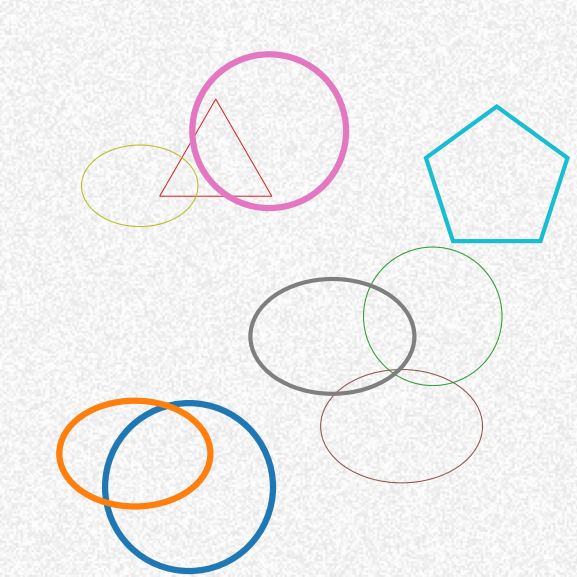[{"shape": "circle", "thickness": 3, "radius": 0.73, "center": [0.327, 0.156]}, {"shape": "oval", "thickness": 3, "radius": 0.65, "center": [0.234, 0.214]}, {"shape": "circle", "thickness": 0.5, "radius": 0.6, "center": [0.749, 0.451]}, {"shape": "triangle", "thickness": 0.5, "radius": 0.56, "center": [0.374, 0.715]}, {"shape": "oval", "thickness": 0.5, "radius": 0.7, "center": [0.695, 0.261]}, {"shape": "circle", "thickness": 3, "radius": 0.67, "center": [0.466, 0.772]}, {"shape": "oval", "thickness": 2, "radius": 0.71, "center": [0.576, 0.417]}, {"shape": "oval", "thickness": 0.5, "radius": 0.5, "center": [0.242, 0.677]}, {"shape": "pentagon", "thickness": 2, "radius": 0.64, "center": [0.86, 0.686]}]